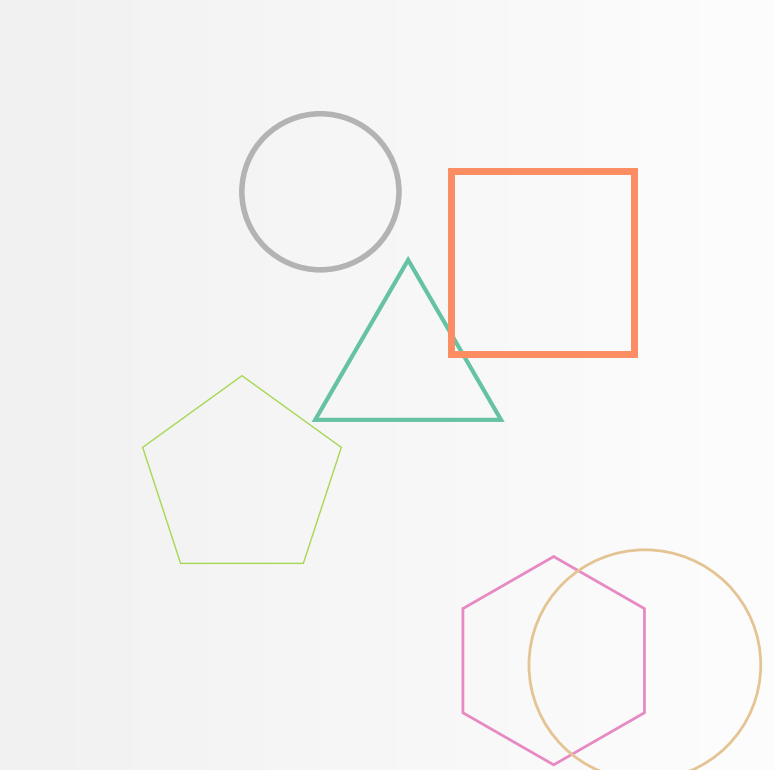[{"shape": "triangle", "thickness": 1.5, "radius": 0.69, "center": [0.527, 0.524]}, {"shape": "square", "thickness": 2.5, "radius": 0.59, "center": [0.7, 0.659]}, {"shape": "hexagon", "thickness": 1, "radius": 0.68, "center": [0.714, 0.142]}, {"shape": "pentagon", "thickness": 0.5, "radius": 0.67, "center": [0.312, 0.377]}, {"shape": "circle", "thickness": 1, "radius": 0.75, "center": [0.832, 0.136]}, {"shape": "circle", "thickness": 2, "radius": 0.51, "center": [0.413, 0.751]}]